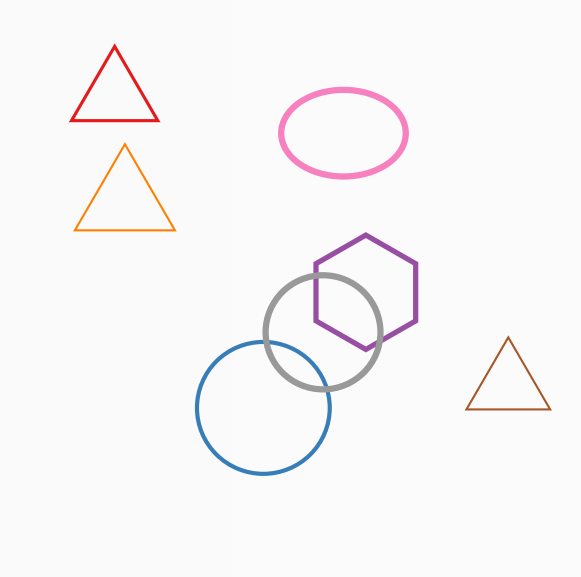[{"shape": "triangle", "thickness": 1.5, "radius": 0.43, "center": [0.197, 0.833]}, {"shape": "circle", "thickness": 2, "radius": 0.57, "center": [0.453, 0.293]}, {"shape": "hexagon", "thickness": 2.5, "radius": 0.5, "center": [0.629, 0.493]}, {"shape": "triangle", "thickness": 1, "radius": 0.5, "center": [0.215, 0.65]}, {"shape": "triangle", "thickness": 1, "radius": 0.42, "center": [0.874, 0.332]}, {"shape": "oval", "thickness": 3, "radius": 0.54, "center": [0.591, 0.769]}, {"shape": "circle", "thickness": 3, "radius": 0.49, "center": [0.556, 0.424]}]